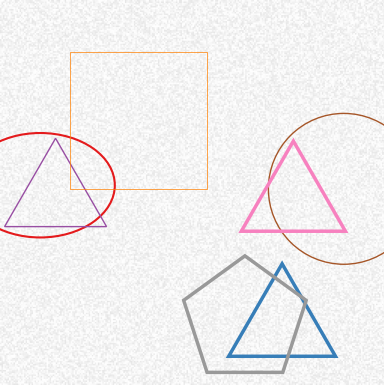[{"shape": "oval", "thickness": 1.5, "radius": 0.97, "center": [0.104, 0.519]}, {"shape": "triangle", "thickness": 2.5, "radius": 0.8, "center": [0.733, 0.155]}, {"shape": "triangle", "thickness": 1, "radius": 0.76, "center": [0.144, 0.488]}, {"shape": "square", "thickness": 0.5, "radius": 0.89, "center": [0.359, 0.688]}, {"shape": "circle", "thickness": 1, "radius": 0.98, "center": [0.893, 0.51]}, {"shape": "triangle", "thickness": 2.5, "radius": 0.78, "center": [0.762, 0.477]}, {"shape": "pentagon", "thickness": 2.5, "radius": 0.84, "center": [0.636, 0.168]}]